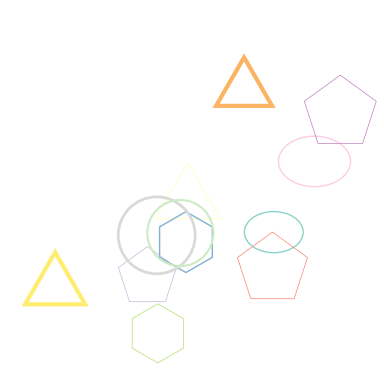[{"shape": "oval", "thickness": 1, "radius": 0.38, "center": [0.711, 0.397]}, {"shape": "triangle", "thickness": 0.5, "radius": 0.49, "center": [0.488, 0.48]}, {"shape": "pentagon", "thickness": 0.5, "radius": 0.4, "center": [0.383, 0.28]}, {"shape": "pentagon", "thickness": 0.5, "radius": 0.48, "center": [0.708, 0.301]}, {"shape": "hexagon", "thickness": 1, "radius": 0.4, "center": [0.483, 0.371]}, {"shape": "triangle", "thickness": 3, "radius": 0.42, "center": [0.634, 0.767]}, {"shape": "hexagon", "thickness": 0.5, "radius": 0.38, "center": [0.41, 0.134]}, {"shape": "oval", "thickness": 1, "radius": 0.47, "center": [0.817, 0.581]}, {"shape": "circle", "thickness": 2, "radius": 0.5, "center": [0.407, 0.389]}, {"shape": "pentagon", "thickness": 0.5, "radius": 0.49, "center": [0.884, 0.706]}, {"shape": "circle", "thickness": 1.5, "radius": 0.43, "center": [0.468, 0.395]}, {"shape": "triangle", "thickness": 3, "radius": 0.45, "center": [0.143, 0.255]}]